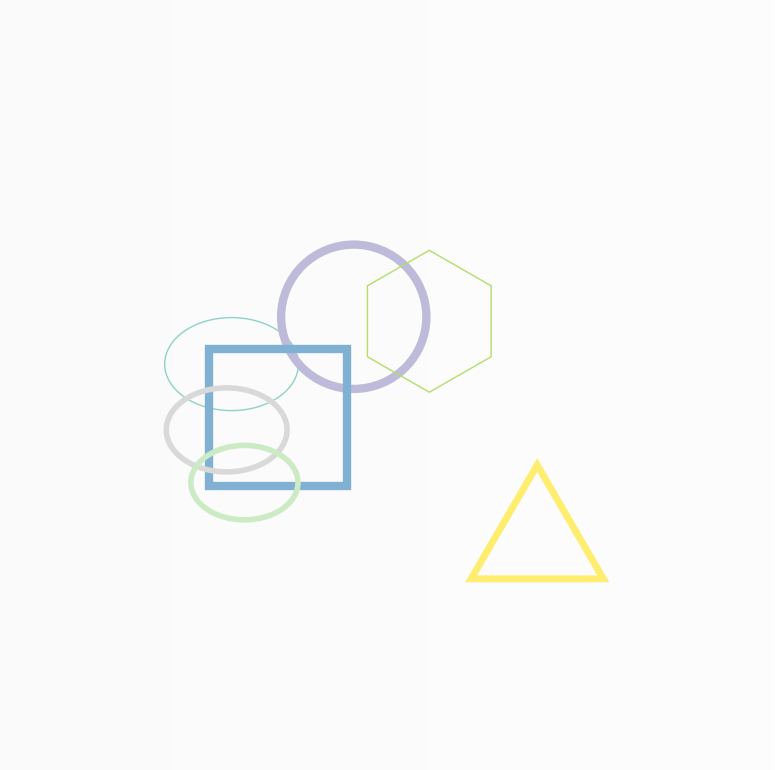[{"shape": "oval", "thickness": 0.5, "radius": 0.43, "center": [0.299, 0.527]}, {"shape": "circle", "thickness": 3, "radius": 0.47, "center": [0.456, 0.589]}, {"shape": "square", "thickness": 3, "radius": 0.44, "center": [0.359, 0.457]}, {"shape": "hexagon", "thickness": 0.5, "radius": 0.46, "center": [0.554, 0.583]}, {"shape": "oval", "thickness": 2, "radius": 0.39, "center": [0.292, 0.442]}, {"shape": "oval", "thickness": 2, "radius": 0.35, "center": [0.315, 0.373]}, {"shape": "triangle", "thickness": 2.5, "radius": 0.49, "center": [0.693, 0.298]}]